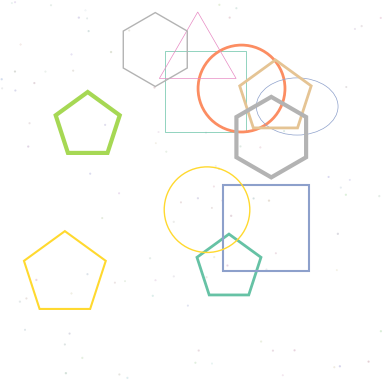[{"shape": "square", "thickness": 0.5, "radius": 0.53, "center": [0.534, 0.762]}, {"shape": "pentagon", "thickness": 2, "radius": 0.44, "center": [0.595, 0.305]}, {"shape": "circle", "thickness": 2, "radius": 0.56, "center": [0.627, 0.77]}, {"shape": "oval", "thickness": 0.5, "radius": 0.53, "center": [0.772, 0.723]}, {"shape": "square", "thickness": 1.5, "radius": 0.56, "center": [0.692, 0.407]}, {"shape": "triangle", "thickness": 0.5, "radius": 0.58, "center": [0.514, 0.854]}, {"shape": "pentagon", "thickness": 3, "radius": 0.44, "center": [0.228, 0.674]}, {"shape": "pentagon", "thickness": 1.5, "radius": 0.56, "center": [0.168, 0.288]}, {"shape": "circle", "thickness": 1, "radius": 0.56, "center": [0.538, 0.455]}, {"shape": "pentagon", "thickness": 2, "radius": 0.49, "center": [0.715, 0.747]}, {"shape": "hexagon", "thickness": 3, "radius": 0.52, "center": [0.705, 0.644]}, {"shape": "hexagon", "thickness": 1, "radius": 0.48, "center": [0.403, 0.871]}]